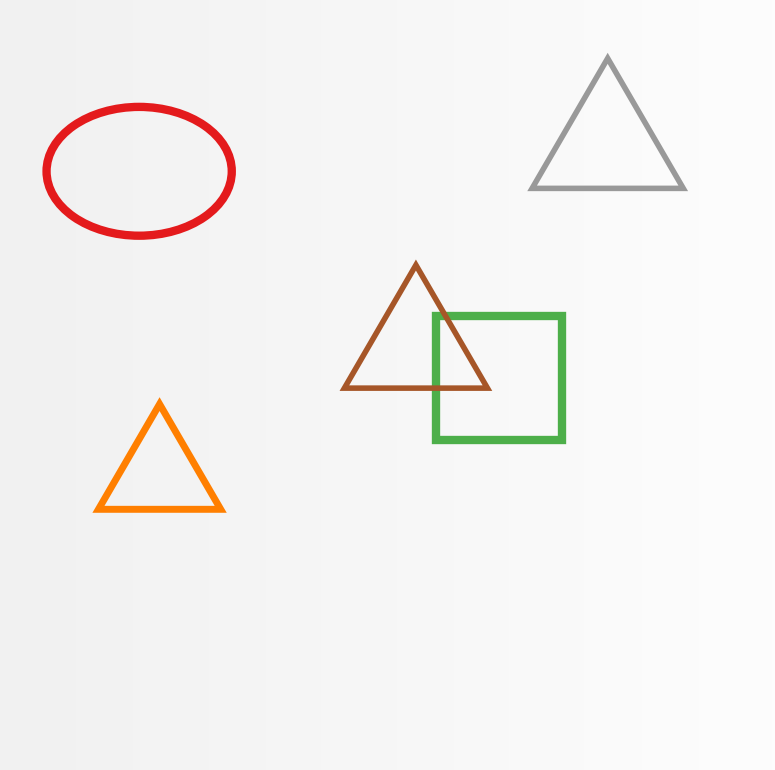[{"shape": "oval", "thickness": 3, "radius": 0.6, "center": [0.18, 0.778]}, {"shape": "square", "thickness": 3, "radius": 0.4, "center": [0.644, 0.509]}, {"shape": "triangle", "thickness": 2.5, "radius": 0.46, "center": [0.206, 0.384]}, {"shape": "triangle", "thickness": 2, "radius": 0.53, "center": [0.537, 0.549]}, {"shape": "triangle", "thickness": 2, "radius": 0.56, "center": [0.784, 0.812]}]